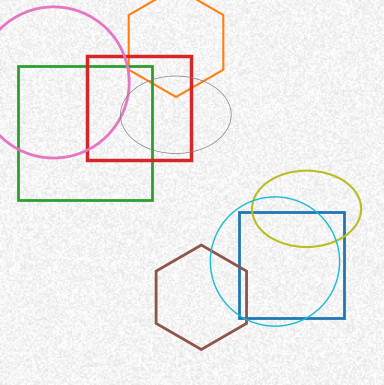[{"shape": "square", "thickness": 2, "radius": 0.68, "center": [0.757, 0.312]}, {"shape": "hexagon", "thickness": 1.5, "radius": 0.71, "center": [0.457, 0.89]}, {"shape": "square", "thickness": 2, "radius": 0.87, "center": [0.221, 0.656]}, {"shape": "square", "thickness": 2.5, "radius": 0.68, "center": [0.361, 0.718]}, {"shape": "hexagon", "thickness": 2, "radius": 0.68, "center": [0.523, 0.228]}, {"shape": "circle", "thickness": 2, "radius": 0.98, "center": [0.139, 0.786]}, {"shape": "oval", "thickness": 0.5, "radius": 0.72, "center": [0.457, 0.702]}, {"shape": "oval", "thickness": 1.5, "radius": 0.71, "center": [0.796, 0.458]}, {"shape": "circle", "thickness": 1, "radius": 0.84, "center": [0.714, 0.321]}]